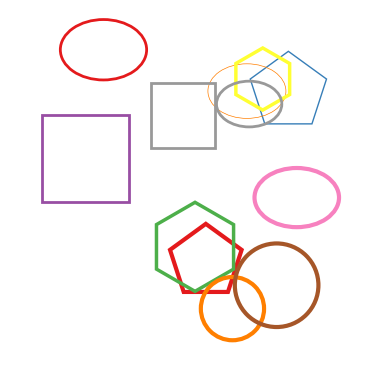[{"shape": "pentagon", "thickness": 3, "radius": 0.49, "center": [0.535, 0.321]}, {"shape": "oval", "thickness": 2, "radius": 0.56, "center": [0.269, 0.871]}, {"shape": "pentagon", "thickness": 1, "radius": 0.52, "center": [0.749, 0.763]}, {"shape": "hexagon", "thickness": 2.5, "radius": 0.58, "center": [0.507, 0.359]}, {"shape": "square", "thickness": 2, "radius": 0.56, "center": [0.222, 0.589]}, {"shape": "circle", "thickness": 3, "radius": 0.41, "center": [0.604, 0.198]}, {"shape": "oval", "thickness": 0.5, "radius": 0.51, "center": [0.641, 0.763]}, {"shape": "hexagon", "thickness": 2.5, "radius": 0.4, "center": [0.682, 0.795]}, {"shape": "circle", "thickness": 3, "radius": 0.54, "center": [0.719, 0.259]}, {"shape": "oval", "thickness": 3, "radius": 0.55, "center": [0.771, 0.487]}, {"shape": "oval", "thickness": 2, "radius": 0.42, "center": [0.647, 0.73]}, {"shape": "square", "thickness": 2, "radius": 0.42, "center": [0.476, 0.701]}]